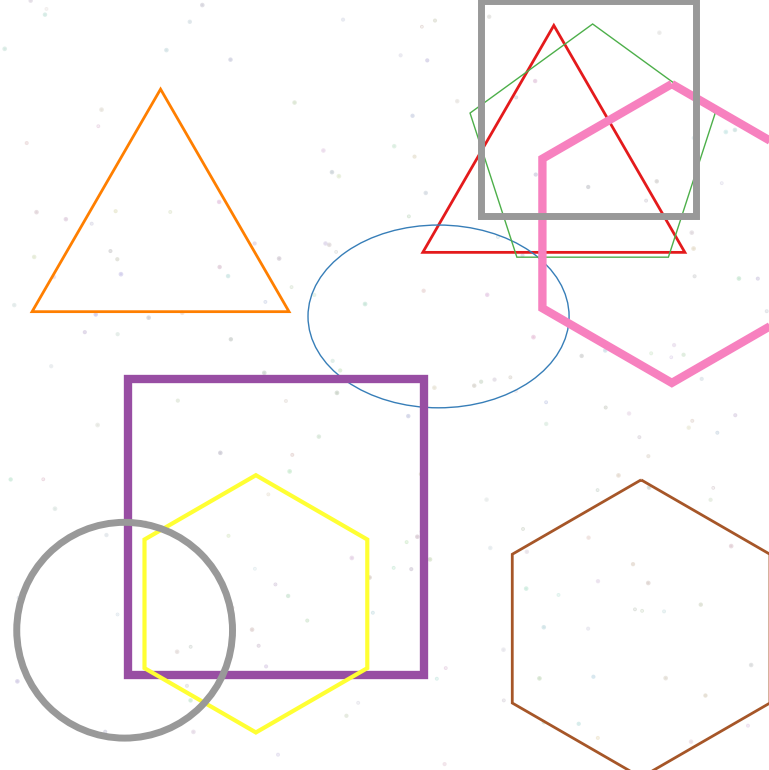[{"shape": "triangle", "thickness": 1, "radius": 0.98, "center": [0.719, 0.77]}, {"shape": "oval", "thickness": 0.5, "radius": 0.85, "center": [0.57, 0.589]}, {"shape": "pentagon", "thickness": 0.5, "radius": 0.84, "center": [0.77, 0.801]}, {"shape": "square", "thickness": 3, "radius": 0.96, "center": [0.358, 0.316]}, {"shape": "triangle", "thickness": 1, "radius": 0.96, "center": [0.209, 0.692]}, {"shape": "hexagon", "thickness": 1.5, "radius": 0.84, "center": [0.332, 0.216]}, {"shape": "hexagon", "thickness": 1, "radius": 0.97, "center": [0.833, 0.184]}, {"shape": "hexagon", "thickness": 3, "radius": 0.97, "center": [0.873, 0.697]}, {"shape": "square", "thickness": 2.5, "radius": 0.7, "center": [0.764, 0.86]}, {"shape": "circle", "thickness": 2.5, "radius": 0.7, "center": [0.162, 0.182]}]